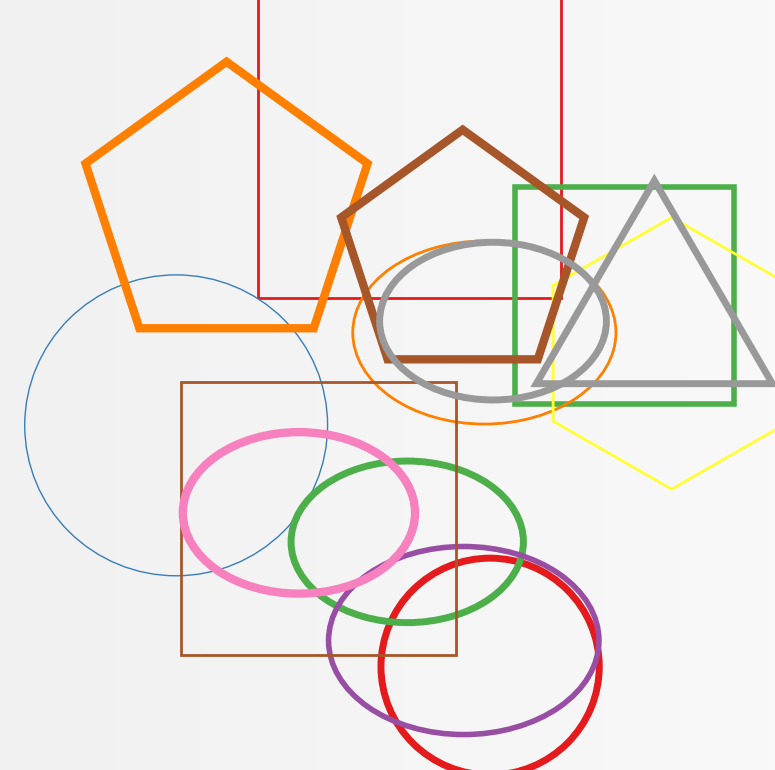[{"shape": "circle", "thickness": 2.5, "radius": 0.7, "center": [0.632, 0.134]}, {"shape": "square", "thickness": 1, "radius": 0.98, "center": [0.529, 0.809]}, {"shape": "circle", "thickness": 0.5, "radius": 0.98, "center": [0.227, 0.448]}, {"shape": "oval", "thickness": 2.5, "radius": 0.75, "center": [0.525, 0.296]}, {"shape": "square", "thickness": 2, "radius": 0.71, "center": [0.805, 0.616]}, {"shape": "oval", "thickness": 2, "radius": 0.87, "center": [0.598, 0.168]}, {"shape": "oval", "thickness": 1, "radius": 0.85, "center": [0.625, 0.568]}, {"shape": "pentagon", "thickness": 3, "radius": 0.96, "center": [0.292, 0.728]}, {"shape": "hexagon", "thickness": 1, "radius": 0.88, "center": [0.867, 0.541]}, {"shape": "square", "thickness": 1, "radius": 0.89, "center": [0.411, 0.327]}, {"shape": "pentagon", "thickness": 3, "radius": 0.82, "center": [0.597, 0.667]}, {"shape": "oval", "thickness": 3, "radius": 0.75, "center": [0.386, 0.334]}, {"shape": "oval", "thickness": 2.5, "radius": 0.73, "center": [0.636, 0.583]}, {"shape": "triangle", "thickness": 2.5, "radius": 0.88, "center": [0.844, 0.59]}]